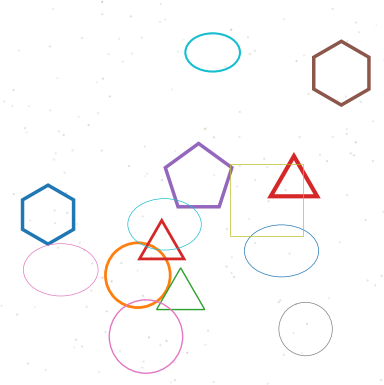[{"shape": "hexagon", "thickness": 2.5, "radius": 0.38, "center": [0.125, 0.442]}, {"shape": "oval", "thickness": 0.5, "radius": 0.48, "center": [0.731, 0.348]}, {"shape": "circle", "thickness": 2, "radius": 0.42, "center": [0.358, 0.285]}, {"shape": "triangle", "thickness": 1, "radius": 0.36, "center": [0.469, 0.232]}, {"shape": "triangle", "thickness": 2, "radius": 0.33, "center": [0.42, 0.361]}, {"shape": "triangle", "thickness": 3, "radius": 0.35, "center": [0.763, 0.525]}, {"shape": "pentagon", "thickness": 2.5, "radius": 0.45, "center": [0.516, 0.536]}, {"shape": "hexagon", "thickness": 2.5, "radius": 0.41, "center": [0.887, 0.81]}, {"shape": "oval", "thickness": 0.5, "radius": 0.49, "center": [0.158, 0.299]}, {"shape": "circle", "thickness": 1, "radius": 0.48, "center": [0.379, 0.126]}, {"shape": "circle", "thickness": 0.5, "radius": 0.35, "center": [0.794, 0.145]}, {"shape": "square", "thickness": 0.5, "radius": 0.47, "center": [0.692, 0.481]}, {"shape": "oval", "thickness": 0.5, "radius": 0.48, "center": [0.427, 0.417]}, {"shape": "oval", "thickness": 1.5, "radius": 0.35, "center": [0.552, 0.864]}]